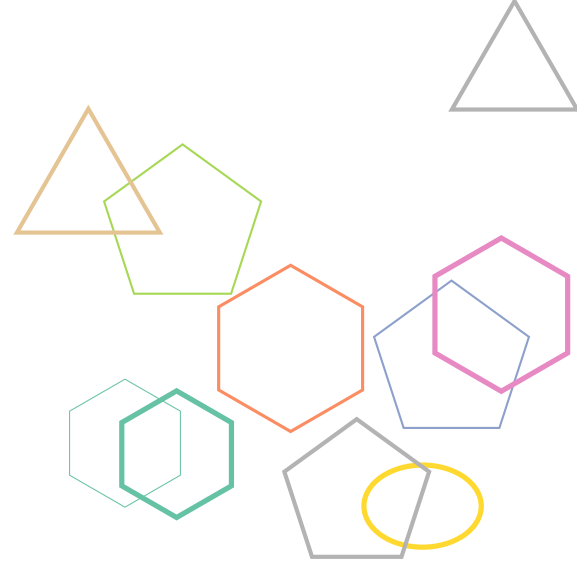[{"shape": "hexagon", "thickness": 0.5, "radius": 0.55, "center": [0.216, 0.232]}, {"shape": "hexagon", "thickness": 2.5, "radius": 0.55, "center": [0.306, 0.213]}, {"shape": "hexagon", "thickness": 1.5, "radius": 0.72, "center": [0.503, 0.396]}, {"shape": "pentagon", "thickness": 1, "radius": 0.71, "center": [0.782, 0.372]}, {"shape": "hexagon", "thickness": 2.5, "radius": 0.66, "center": [0.868, 0.454]}, {"shape": "pentagon", "thickness": 1, "radius": 0.71, "center": [0.316, 0.606]}, {"shape": "oval", "thickness": 2.5, "radius": 0.51, "center": [0.732, 0.123]}, {"shape": "triangle", "thickness": 2, "radius": 0.71, "center": [0.153, 0.668]}, {"shape": "triangle", "thickness": 2, "radius": 0.63, "center": [0.891, 0.872]}, {"shape": "pentagon", "thickness": 2, "radius": 0.66, "center": [0.618, 0.142]}]